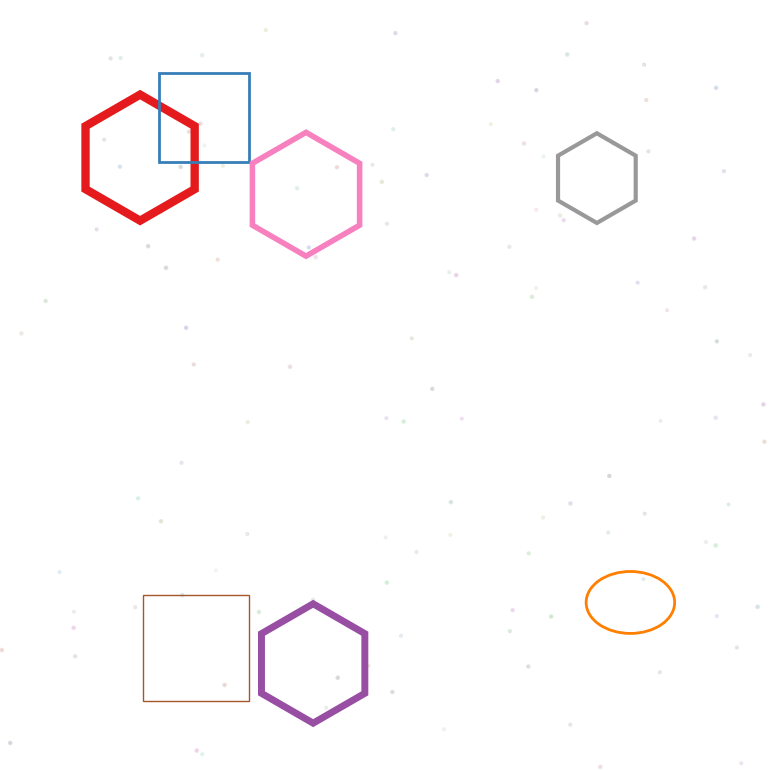[{"shape": "hexagon", "thickness": 3, "radius": 0.41, "center": [0.182, 0.795]}, {"shape": "square", "thickness": 1, "radius": 0.29, "center": [0.265, 0.847]}, {"shape": "hexagon", "thickness": 2.5, "radius": 0.39, "center": [0.407, 0.138]}, {"shape": "oval", "thickness": 1, "radius": 0.29, "center": [0.819, 0.218]}, {"shape": "square", "thickness": 0.5, "radius": 0.34, "center": [0.255, 0.158]}, {"shape": "hexagon", "thickness": 2, "radius": 0.4, "center": [0.397, 0.748]}, {"shape": "hexagon", "thickness": 1.5, "radius": 0.29, "center": [0.775, 0.769]}]